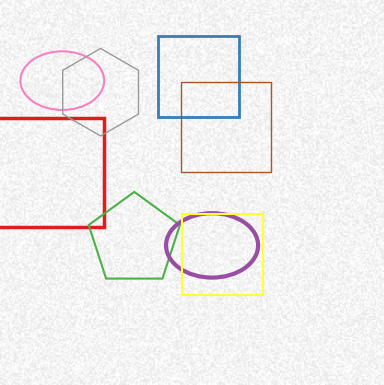[{"shape": "square", "thickness": 2.5, "radius": 0.7, "center": [0.129, 0.552]}, {"shape": "square", "thickness": 2, "radius": 0.52, "center": [0.516, 0.802]}, {"shape": "pentagon", "thickness": 1.5, "radius": 0.62, "center": [0.349, 0.377]}, {"shape": "oval", "thickness": 3, "radius": 0.6, "center": [0.551, 0.363]}, {"shape": "square", "thickness": 1.5, "radius": 0.53, "center": [0.578, 0.338]}, {"shape": "square", "thickness": 1, "radius": 0.59, "center": [0.586, 0.669]}, {"shape": "oval", "thickness": 1.5, "radius": 0.54, "center": [0.162, 0.791]}, {"shape": "hexagon", "thickness": 1, "radius": 0.57, "center": [0.261, 0.76]}]